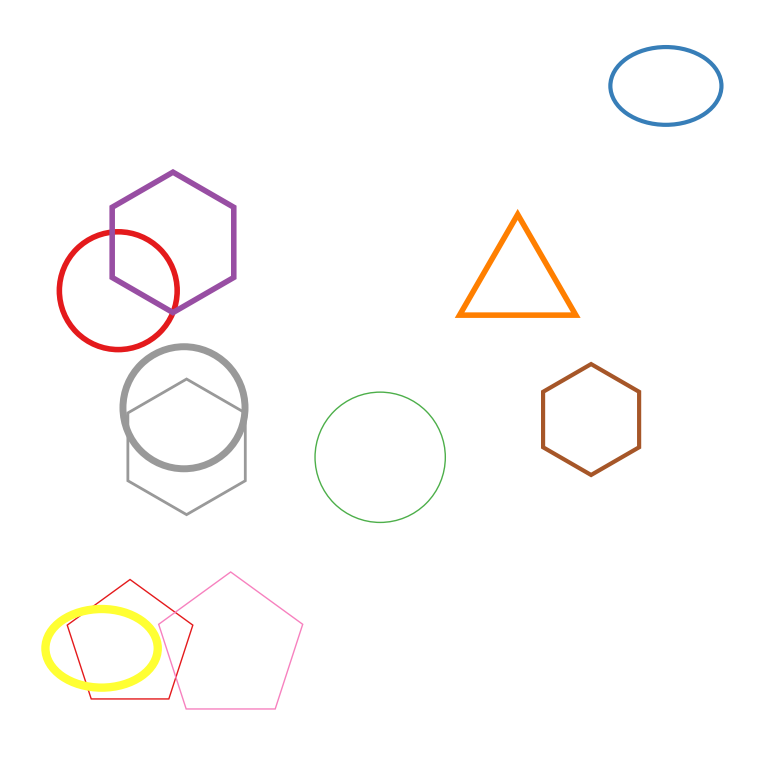[{"shape": "pentagon", "thickness": 0.5, "radius": 0.43, "center": [0.169, 0.162]}, {"shape": "circle", "thickness": 2, "radius": 0.38, "center": [0.154, 0.622]}, {"shape": "oval", "thickness": 1.5, "radius": 0.36, "center": [0.865, 0.888]}, {"shape": "circle", "thickness": 0.5, "radius": 0.42, "center": [0.494, 0.406]}, {"shape": "hexagon", "thickness": 2, "radius": 0.46, "center": [0.225, 0.685]}, {"shape": "triangle", "thickness": 2, "radius": 0.44, "center": [0.672, 0.634]}, {"shape": "oval", "thickness": 3, "radius": 0.36, "center": [0.132, 0.158]}, {"shape": "hexagon", "thickness": 1.5, "radius": 0.36, "center": [0.768, 0.455]}, {"shape": "pentagon", "thickness": 0.5, "radius": 0.49, "center": [0.3, 0.159]}, {"shape": "hexagon", "thickness": 1, "radius": 0.44, "center": [0.242, 0.42]}, {"shape": "circle", "thickness": 2.5, "radius": 0.4, "center": [0.239, 0.47]}]